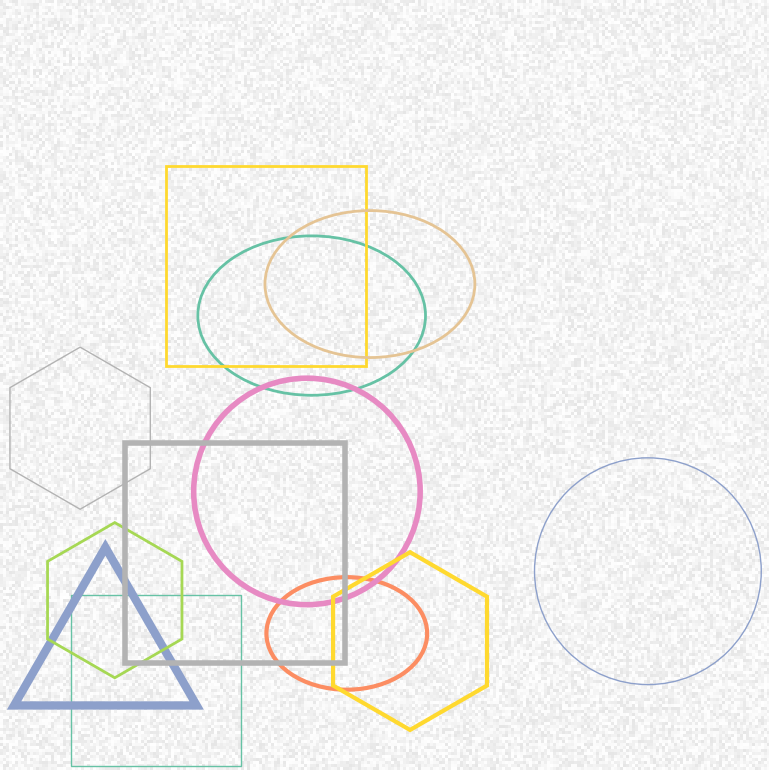[{"shape": "oval", "thickness": 1, "radius": 0.74, "center": [0.405, 0.59]}, {"shape": "square", "thickness": 0.5, "radius": 0.55, "center": [0.202, 0.116]}, {"shape": "oval", "thickness": 1.5, "radius": 0.52, "center": [0.45, 0.177]}, {"shape": "triangle", "thickness": 3, "radius": 0.68, "center": [0.137, 0.152]}, {"shape": "circle", "thickness": 0.5, "radius": 0.74, "center": [0.841, 0.258]}, {"shape": "circle", "thickness": 2, "radius": 0.74, "center": [0.399, 0.362]}, {"shape": "hexagon", "thickness": 1, "radius": 0.5, "center": [0.149, 0.221]}, {"shape": "square", "thickness": 1, "radius": 0.65, "center": [0.345, 0.654]}, {"shape": "hexagon", "thickness": 1.5, "radius": 0.58, "center": [0.533, 0.167]}, {"shape": "oval", "thickness": 1, "radius": 0.68, "center": [0.48, 0.631]}, {"shape": "square", "thickness": 2, "radius": 0.71, "center": [0.305, 0.282]}, {"shape": "hexagon", "thickness": 0.5, "radius": 0.53, "center": [0.104, 0.444]}]